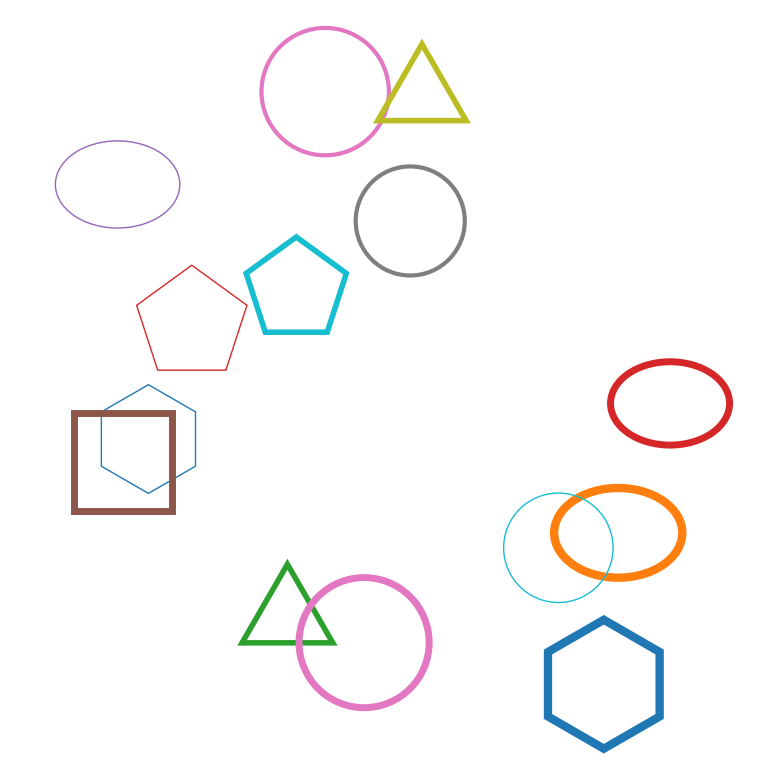[{"shape": "hexagon", "thickness": 3, "radius": 0.42, "center": [0.784, 0.111]}, {"shape": "hexagon", "thickness": 0.5, "radius": 0.35, "center": [0.193, 0.43]}, {"shape": "oval", "thickness": 3, "radius": 0.42, "center": [0.803, 0.308]}, {"shape": "triangle", "thickness": 2, "radius": 0.34, "center": [0.373, 0.199]}, {"shape": "oval", "thickness": 2.5, "radius": 0.39, "center": [0.87, 0.476]}, {"shape": "pentagon", "thickness": 0.5, "radius": 0.38, "center": [0.249, 0.58]}, {"shape": "oval", "thickness": 0.5, "radius": 0.4, "center": [0.153, 0.76]}, {"shape": "square", "thickness": 2.5, "radius": 0.32, "center": [0.16, 0.4]}, {"shape": "circle", "thickness": 2.5, "radius": 0.42, "center": [0.473, 0.165]}, {"shape": "circle", "thickness": 1.5, "radius": 0.41, "center": [0.422, 0.881]}, {"shape": "circle", "thickness": 1.5, "radius": 0.35, "center": [0.533, 0.713]}, {"shape": "triangle", "thickness": 2, "radius": 0.33, "center": [0.548, 0.876]}, {"shape": "circle", "thickness": 0.5, "radius": 0.36, "center": [0.725, 0.289]}, {"shape": "pentagon", "thickness": 2, "radius": 0.34, "center": [0.385, 0.624]}]